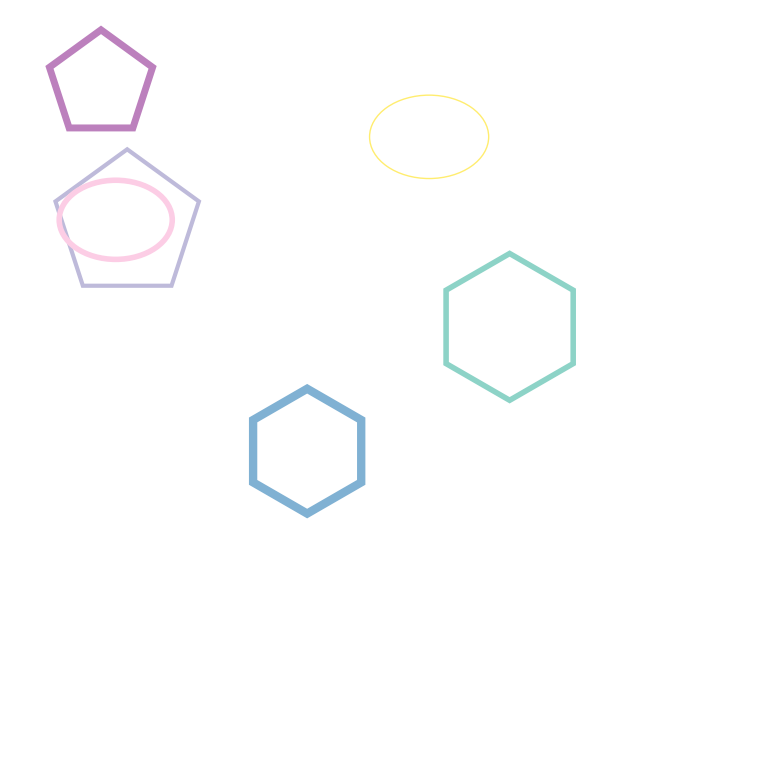[{"shape": "hexagon", "thickness": 2, "radius": 0.48, "center": [0.662, 0.575]}, {"shape": "pentagon", "thickness": 1.5, "radius": 0.49, "center": [0.165, 0.708]}, {"shape": "hexagon", "thickness": 3, "radius": 0.41, "center": [0.399, 0.414]}, {"shape": "oval", "thickness": 2, "radius": 0.37, "center": [0.15, 0.715]}, {"shape": "pentagon", "thickness": 2.5, "radius": 0.35, "center": [0.131, 0.891]}, {"shape": "oval", "thickness": 0.5, "radius": 0.39, "center": [0.557, 0.822]}]